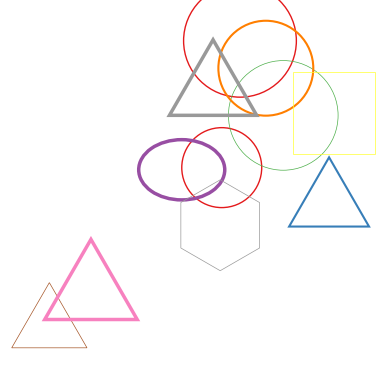[{"shape": "circle", "thickness": 1, "radius": 0.52, "center": [0.576, 0.565]}, {"shape": "circle", "thickness": 1, "radius": 0.73, "center": [0.623, 0.894]}, {"shape": "triangle", "thickness": 1.5, "radius": 0.6, "center": [0.855, 0.471]}, {"shape": "circle", "thickness": 0.5, "radius": 0.71, "center": [0.736, 0.7]}, {"shape": "oval", "thickness": 2.5, "radius": 0.56, "center": [0.472, 0.559]}, {"shape": "circle", "thickness": 1.5, "radius": 0.62, "center": [0.69, 0.823]}, {"shape": "square", "thickness": 0.5, "radius": 0.53, "center": [0.867, 0.707]}, {"shape": "triangle", "thickness": 0.5, "radius": 0.56, "center": [0.128, 0.153]}, {"shape": "triangle", "thickness": 2.5, "radius": 0.69, "center": [0.236, 0.239]}, {"shape": "triangle", "thickness": 2.5, "radius": 0.65, "center": [0.553, 0.766]}, {"shape": "hexagon", "thickness": 0.5, "radius": 0.59, "center": [0.572, 0.415]}]